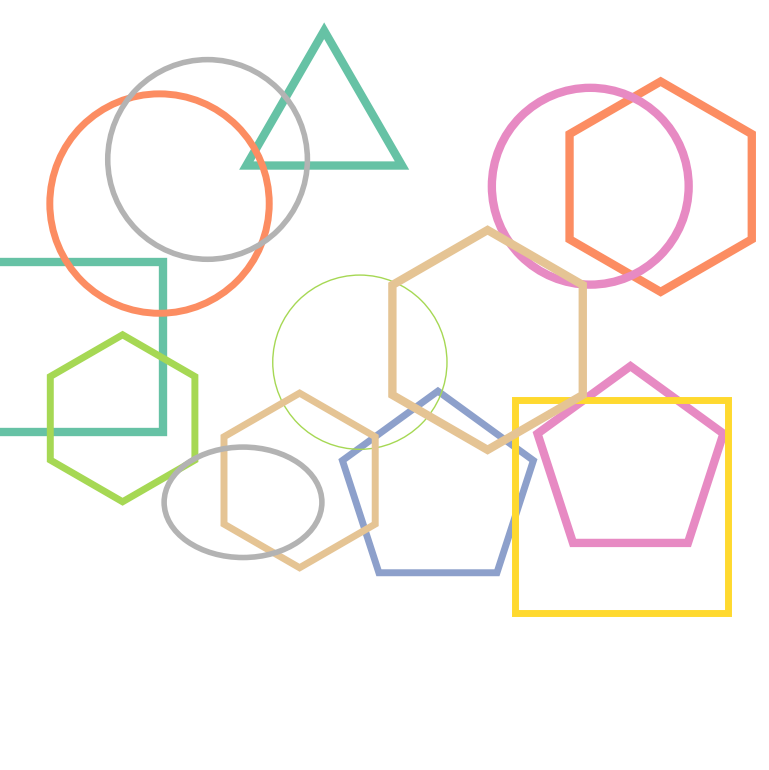[{"shape": "square", "thickness": 3, "radius": 0.55, "center": [0.101, 0.549]}, {"shape": "triangle", "thickness": 3, "radius": 0.58, "center": [0.421, 0.843]}, {"shape": "hexagon", "thickness": 3, "radius": 0.68, "center": [0.858, 0.758]}, {"shape": "circle", "thickness": 2.5, "radius": 0.71, "center": [0.207, 0.736]}, {"shape": "pentagon", "thickness": 2.5, "radius": 0.65, "center": [0.569, 0.362]}, {"shape": "circle", "thickness": 3, "radius": 0.64, "center": [0.767, 0.758]}, {"shape": "pentagon", "thickness": 3, "radius": 0.63, "center": [0.819, 0.398]}, {"shape": "circle", "thickness": 0.5, "radius": 0.57, "center": [0.467, 0.53]}, {"shape": "hexagon", "thickness": 2.5, "radius": 0.54, "center": [0.159, 0.457]}, {"shape": "square", "thickness": 2.5, "radius": 0.69, "center": [0.808, 0.342]}, {"shape": "hexagon", "thickness": 3, "radius": 0.71, "center": [0.633, 0.558]}, {"shape": "hexagon", "thickness": 2.5, "radius": 0.57, "center": [0.389, 0.376]}, {"shape": "oval", "thickness": 2, "radius": 0.51, "center": [0.316, 0.348]}, {"shape": "circle", "thickness": 2, "radius": 0.65, "center": [0.27, 0.793]}]